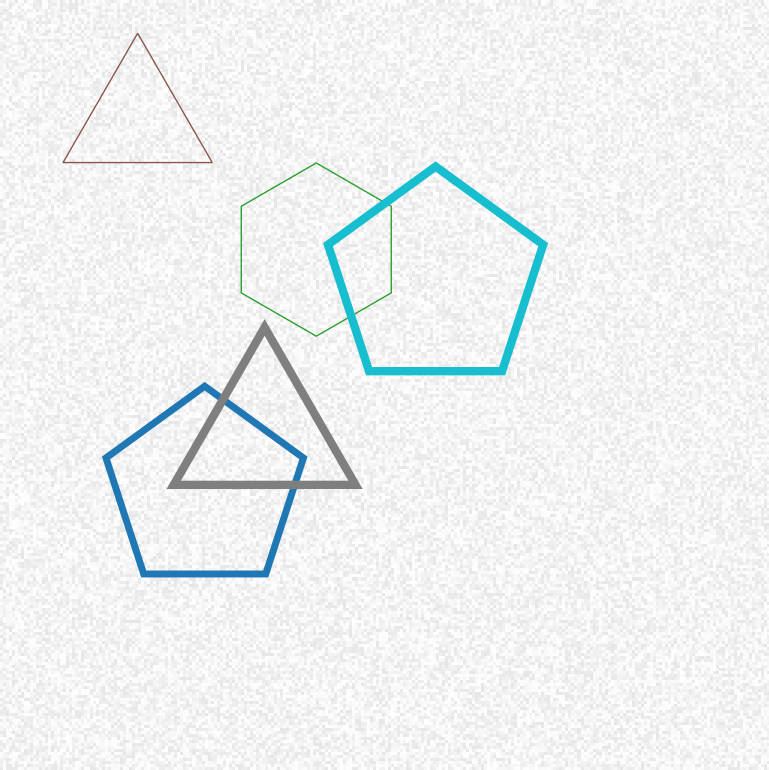[{"shape": "pentagon", "thickness": 2.5, "radius": 0.67, "center": [0.266, 0.364]}, {"shape": "hexagon", "thickness": 0.5, "radius": 0.56, "center": [0.411, 0.676]}, {"shape": "triangle", "thickness": 0.5, "radius": 0.56, "center": [0.179, 0.845]}, {"shape": "triangle", "thickness": 3, "radius": 0.68, "center": [0.344, 0.438]}, {"shape": "pentagon", "thickness": 3, "radius": 0.73, "center": [0.566, 0.637]}]